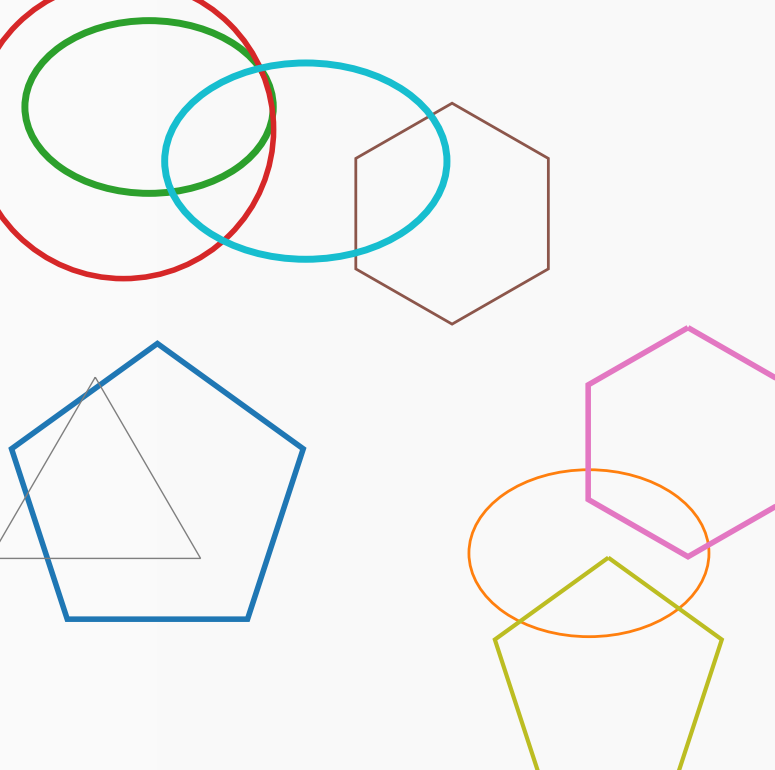[{"shape": "pentagon", "thickness": 2, "radius": 0.99, "center": [0.203, 0.356]}, {"shape": "oval", "thickness": 1, "radius": 0.77, "center": [0.76, 0.282]}, {"shape": "oval", "thickness": 2.5, "radius": 0.8, "center": [0.192, 0.861]}, {"shape": "circle", "thickness": 2, "radius": 0.97, "center": [0.159, 0.832]}, {"shape": "hexagon", "thickness": 1, "radius": 0.72, "center": [0.583, 0.723]}, {"shape": "hexagon", "thickness": 2, "radius": 0.74, "center": [0.888, 0.426]}, {"shape": "triangle", "thickness": 0.5, "radius": 0.78, "center": [0.123, 0.353]}, {"shape": "pentagon", "thickness": 1.5, "radius": 0.77, "center": [0.785, 0.122]}, {"shape": "oval", "thickness": 2.5, "radius": 0.91, "center": [0.395, 0.791]}]